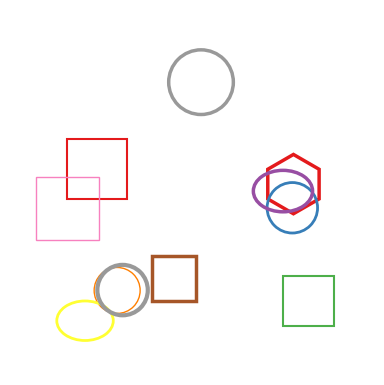[{"shape": "square", "thickness": 1.5, "radius": 0.39, "center": [0.251, 0.56]}, {"shape": "hexagon", "thickness": 2.5, "radius": 0.39, "center": [0.762, 0.522]}, {"shape": "circle", "thickness": 2, "radius": 0.33, "center": [0.759, 0.46]}, {"shape": "square", "thickness": 1.5, "radius": 0.33, "center": [0.801, 0.219]}, {"shape": "oval", "thickness": 2.5, "radius": 0.38, "center": [0.735, 0.504]}, {"shape": "circle", "thickness": 1, "radius": 0.3, "center": [0.304, 0.246]}, {"shape": "oval", "thickness": 2, "radius": 0.37, "center": [0.221, 0.167]}, {"shape": "square", "thickness": 2.5, "radius": 0.29, "center": [0.451, 0.277]}, {"shape": "square", "thickness": 1, "radius": 0.41, "center": [0.174, 0.459]}, {"shape": "circle", "thickness": 2.5, "radius": 0.42, "center": [0.522, 0.787]}, {"shape": "circle", "thickness": 3, "radius": 0.33, "center": [0.318, 0.247]}]